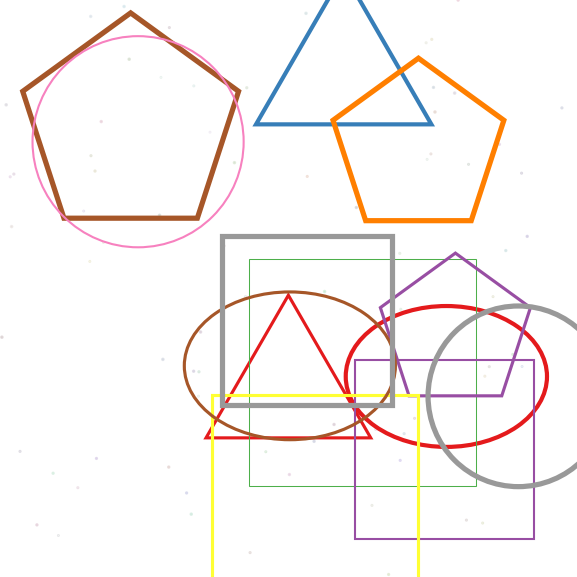[{"shape": "oval", "thickness": 2, "radius": 0.87, "center": [0.773, 0.347]}, {"shape": "triangle", "thickness": 1.5, "radius": 0.82, "center": [0.499, 0.323]}, {"shape": "triangle", "thickness": 2, "radius": 0.88, "center": [0.595, 0.871]}, {"shape": "square", "thickness": 0.5, "radius": 0.98, "center": [0.627, 0.354]}, {"shape": "pentagon", "thickness": 1.5, "radius": 0.68, "center": [0.789, 0.424]}, {"shape": "square", "thickness": 1, "radius": 0.78, "center": [0.769, 0.22]}, {"shape": "pentagon", "thickness": 2.5, "radius": 0.78, "center": [0.725, 0.743]}, {"shape": "square", "thickness": 1.5, "radius": 0.89, "center": [0.546, 0.137]}, {"shape": "oval", "thickness": 1.5, "radius": 0.91, "center": [0.502, 0.366]}, {"shape": "pentagon", "thickness": 2.5, "radius": 0.98, "center": [0.226, 0.78]}, {"shape": "circle", "thickness": 1, "radius": 0.91, "center": [0.239, 0.754]}, {"shape": "square", "thickness": 2.5, "radius": 0.73, "center": [0.531, 0.445]}, {"shape": "circle", "thickness": 2.5, "radius": 0.78, "center": [0.898, 0.313]}]